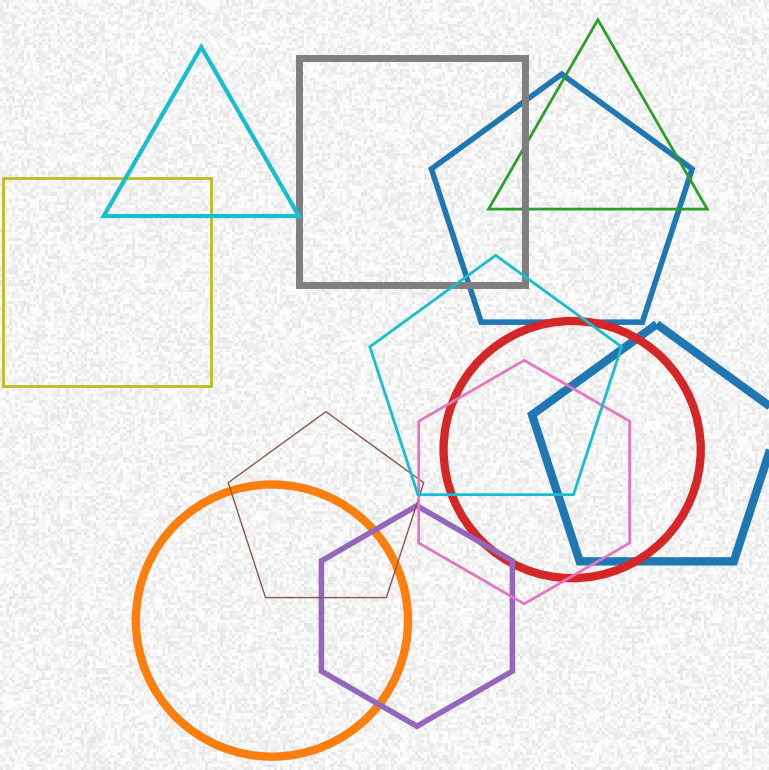[{"shape": "pentagon", "thickness": 2, "radius": 0.89, "center": [0.73, 0.726]}, {"shape": "pentagon", "thickness": 3, "radius": 0.85, "center": [0.853, 0.409]}, {"shape": "circle", "thickness": 3, "radius": 0.88, "center": [0.353, 0.194]}, {"shape": "triangle", "thickness": 1, "radius": 0.82, "center": [0.776, 0.81]}, {"shape": "circle", "thickness": 3, "radius": 0.83, "center": [0.743, 0.416]}, {"shape": "hexagon", "thickness": 2, "radius": 0.72, "center": [0.541, 0.2]}, {"shape": "pentagon", "thickness": 0.5, "radius": 0.67, "center": [0.423, 0.332]}, {"shape": "hexagon", "thickness": 1, "radius": 0.79, "center": [0.681, 0.374]}, {"shape": "square", "thickness": 2.5, "radius": 0.74, "center": [0.535, 0.777]}, {"shape": "square", "thickness": 1, "radius": 0.68, "center": [0.139, 0.633]}, {"shape": "pentagon", "thickness": 1, "radius": 0.86, "center": [0.644, 0.497]}, {"shape": "triangle", "thickness": 1.5, "radius": 0.73, "center": [0.261, 0.793]}]